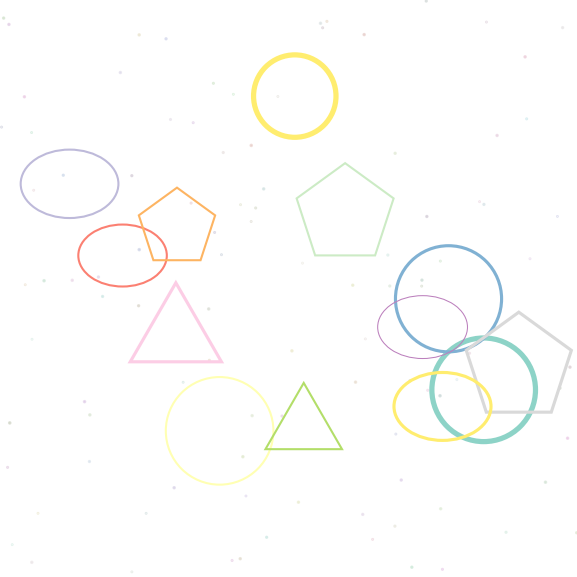[{"shape": "circle", "thickness": 2.5, "radius": 0.45, "center": [0.838, 0.324]}, {"shape": "circle", "thickness": 1, "radius": 0.47, "center": [0.38, 0.253]}, {"shape": "oval", "thickness": 1, "radius": 0.42, "center": [0.12, 0.681]}, {"shape": "oval", "thickness": 1, "radius": 0.38, "center": [0.212, 0.557]}, {"shape": "circle", "thickness": 1.5, "radius": 0.46, "center": [0.777, 0.482]}, {"shape": "pentagon", "thickness": 1, "radius": 0.35, "center": [0.306, 0.605]}, {"shape": "triangle", "thickness": 1, "radius": 0.38, "center": [0.526, 0.26]}, {"shape": "triangle", "thickness": 1.5, "radius": 0.46, "center": [0.305, 0.418]}, {"shape": "pentagon", "thickness": 1.5, "radius": 0.48, "center": [0.898, 0.363]}, {"shape": "oval", "thickness": 0.5, "radius": 0.39, "center": [0.732, 0.433]}, {"shape": "pentagon", "thickness": 1, "radius": 0.44, "center": [0.598, 0.628]}, {"shape": "circle", "thickness": 2.5, "radius": 0.36, "center": [0.51, 0.833]}, {"shape": "oval", "thickness": 1.5, "radius": 0.42, "center": [0.766, 0.295]}]